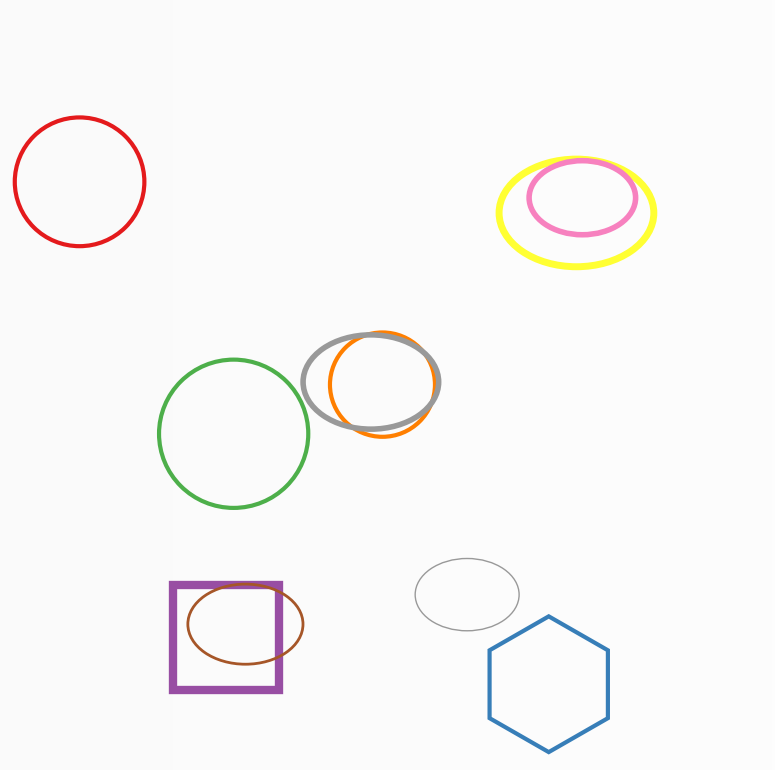[{"shape": "circle", "thickness": 1.5, "radius": 0.42, "center": [0.103, 0.764]}, {"shape": "hexagon", "thickness": 1.5, "radius": 0.44, "center": [0.708, 0.111]}, {"shape": "circle", "thickness": 1.5, "radius": 0.48, "center": [0.301, 0.437]}, {"shape": "square", "thickness": 3, "radius": 0.34, "center": [0.292, 0.172]}, {"shape": "circle", "thickness": 1.5, "radius": 0.34, "center": [0.493, 0.5]}, {"shape": "oval", "thickness": 2.5, "radius": 0.5, "center": [0.744, 0.723]}, {"shape": "oval", "thickness": 1, "radius": 0.37, "center": [0.317, 0.189]}, {"shape": "oval", "thickness": 2, "radius": 0.34, "center": [0.751, 0.743]}, {"shape": "oval", "thickness": 0.5, "radius": 0.34, "center": [0.603, 0.228]}, {"shape": "oval", "thickness": 2, "radius": 0.44, "center": [0.479, 0.504]}]